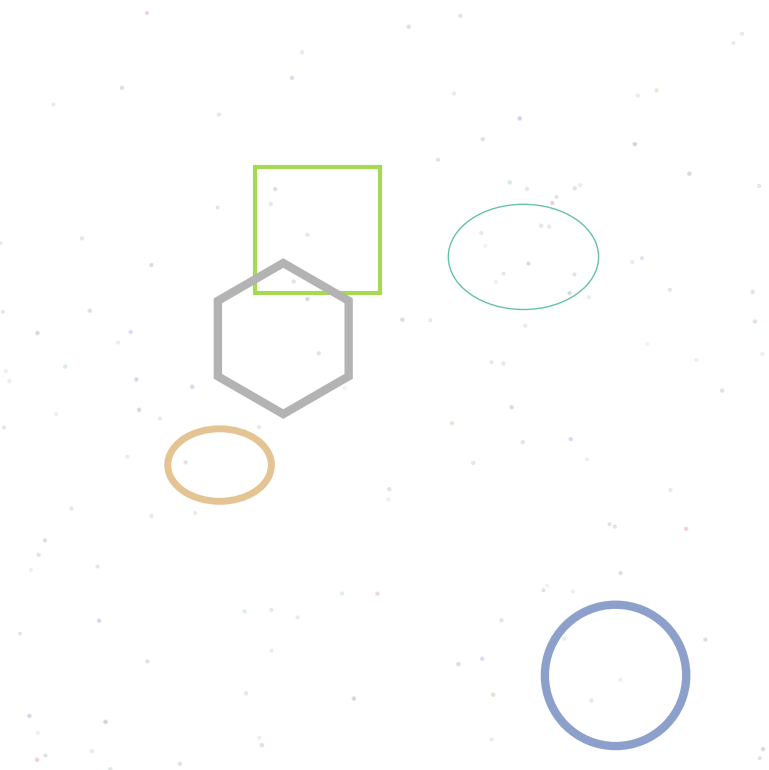[{"shape": "oval", "thickness": 0.5, "radius": 0.49, "center": [0.68, 0.666]}, {"shape": "circle", "thickness": 3, "radius": 0.46, "center": [0.799, 0.123]}, {"shape": "square", "thickness": 1.5, "radius": 0.41, "center": [0.413, 0.701]}, {"shape": "oval", "thickness": 2.5, "radius": 0.34, "center": [0.285, 0.396]}, {"shape": "hexagon", "thickness": 3, "radius": 0.49, "center": [0.368, 0.56]}]